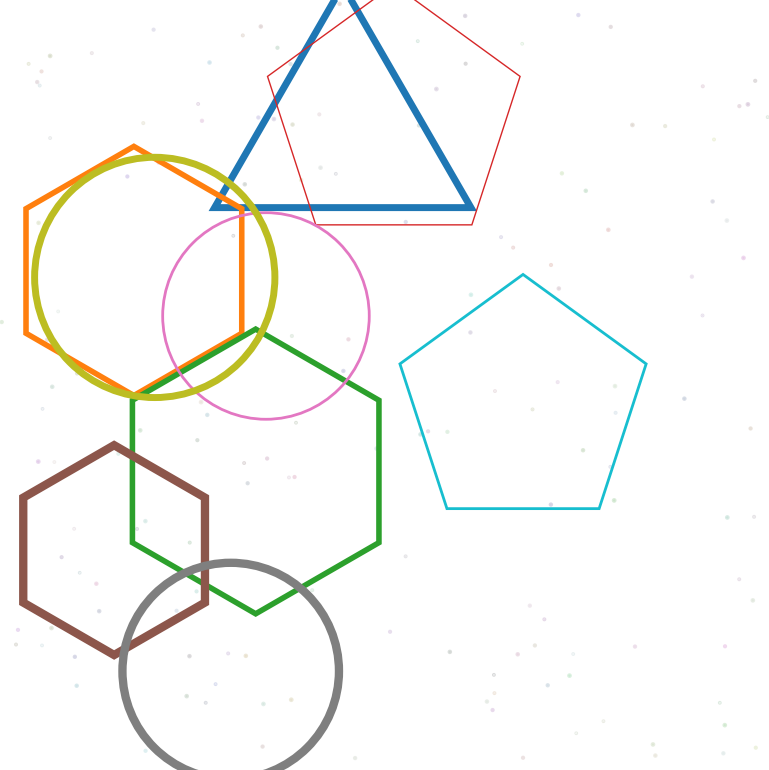[{"shape": "triangle", "thickness": 2.5, "radius": 0.96, "center": [0.445, 0.826]}, {"shape": "hexagon", "thickness": 2, "radius": 0.81, "center": [0.174, 0.648]}, {"shape": "hexagon", "thickness": 2, "radius": 0.92, "center": [0.332, 0.388]}, {"shape": "pentagon", "thickness": 0.5, "radius": 0.86, "center": [0.511, 0.847]}, {"shape": "hexagon", "thickness": 3, "radius": 0.68, "center": [0.148, 0.286]}, {"shape": "circle", "thickness": 1, "radius": 0.67, "center": [0.345, 0.59]}, {"shape": "circle", "thickness": 3, "radius": 0.7, "center": [0.3, 0.128]}, {"shape": "circle", "thickness": 2.5, "radius": 0.78, "center": [0.201, 0.64]}, {"shape": "pentagon", "thickness": 1, "radius": 0.84, "center": [0.679, 0.475]}]